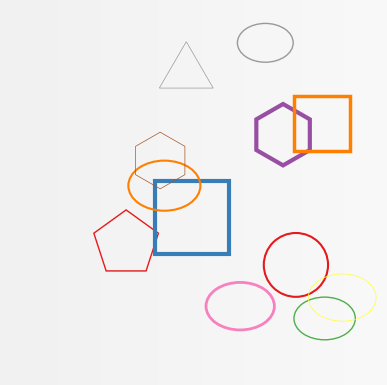[{"shape": "circle", "thickness": 1.5, "radius": 0.41, "center": [0.764, 0.312]}, {"shape": "pentagon", "thickness": 1, "radius": 0.44, "center": [0.325, 0.367]}, {"shape": "square", "thickness": 3, "radius": 0.47, "center": [0.495, 0.434]}, {"shape": "oval", "thickness": 1, "radius": 0.4, "center": [0.838, 0.173]}, {"shape": "hexagon", "thickness": 3, "radius": 0.4, "center": [0.731, 0.65]}, {"shape": "square", "thickness": 2.5, "radius": 0.36, "center": [0.831, 0.679]}, {"shape": "oval", "thickness": 1.5, "radius": 0.46, "center": [0.424, 0.518]}, {"shape": "oval", "thickness": 0.5, "radius": 0.44, "center": [0.883, 0.227]}, {"shape": "hexagon", "thickness": 0.5, "radius": 0.37, "center": [0.413, 0.583]}, {"shape": "oval", "thickness": 2, "radius": 0.44, "center": [0.62, 0.205]}, {"shape": "oval", "thickness": 1, "radius": 0.36, "center": [0.685, 0.889]}, {"shape": "triangle", "thickness": 0.5, "radius": 0.4, "center": [0.481, 0.811]}]